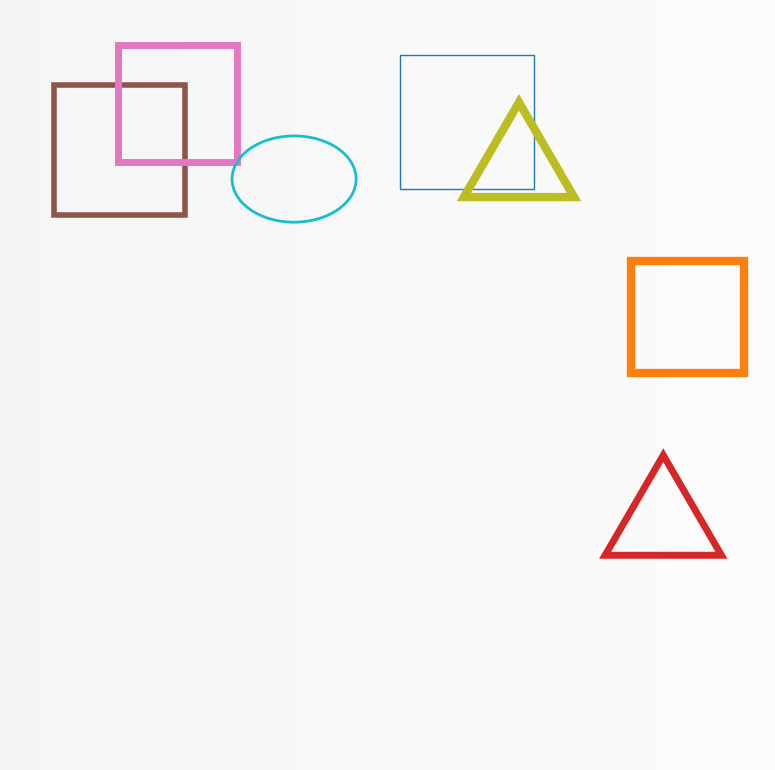[{"shape": "square", "thickness": 0.5, "radius": 0.44, "center": [0.603, 0.842]}, {"shape": "square", "thickness": 3, "radius": 0.36, "center": [0.887, 0.589]}, {"shape": "triangle", "thickness": 2.5, "radius": 0.43, "center": [0.856, 0.322]}, {"shape": "square", "thickness": 2, "radius": 0.42, "center": [0.154, 0.805]}, {"shape": "square", "thickness": 2.5, "radius": 0.38, "center": [0.229, 0.866]}, {"shape": "triangle", "thickness": 3, "radius": 0.41, "center": [0.67, 0.785]}, {"shape": "oval", "thickness": 1, "radius": 0.4, "center": [0.379, 0.767]}]